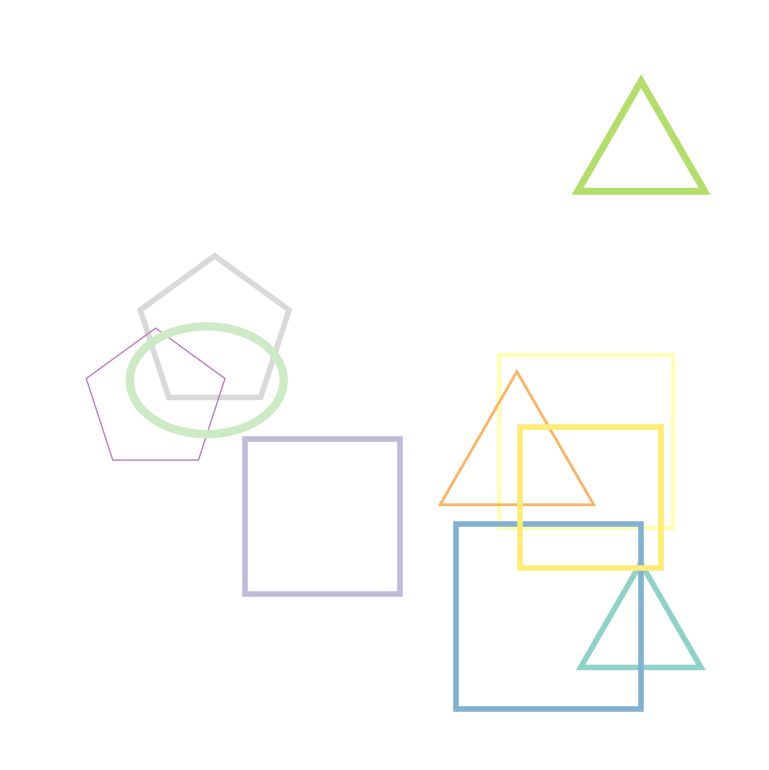[{"shape": "triangle", "thickness": 2, "radius": 0.45, "center": [0.832, 0.178]}, {"shape": "square", "thickness": 1.5, "radius": 0.56, "center": [0.761, 0.427]}, {"shape": "square", "thickness": 2, "radius": 0.5, "center": [0.419, 0.329]}, {"shape": "square", "thickness": 2, "radius": 0.6, "center": [0.713, 0.2]}, {"shape": "triangle", "thickness": 1, "radius": 0.58, "center": [0.671, 0.402]}, {"shape": "triangle", "thickness": 2.5, "radius": 0.48, "center": [0.833, 0.799]}, {"shape": "pentagon", "thickness": 2, "radius": 0.51, "center": [0.279, 0.566]}, {"shape": "pentagon", "thickness": 0.5, "radius": 0.47, "center": [0.202, 0.479]}, {"shape": "oval", "thickness": 3, "radius": 0.5, "center": [0.268, 0.506]}, {"shape": "square", "thickness": 2, "radius": 0.46, "center": [0.767, 0.354]}]